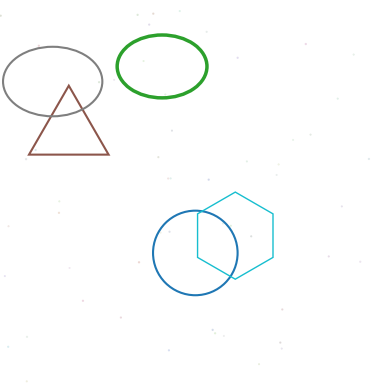[{"shape": "circle", "thickness": 1.5, "radius": 0.55, "center": [0.507, 0.343]}, {"shape": "oval", "thickness": 2.5, "radius": 0.58, "center": [0.421, 0.827]}, {"shape": "triangle", "thickness": 1.5, "radius": 0.6, "center": [0.179, 0.658]}, {"shape": "oval", "thickness": 1.5, "radius": 0.64, "center": [0.137, 0.788]}, {"shape": "hexagon", "thickness": 1, "radius": 0.57, "center": [0.611, 0.388]}]